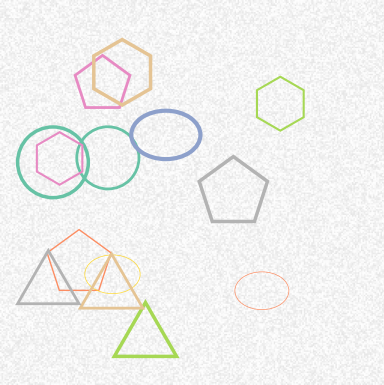[{"shape": "circle", "thickness": 2, "radius": 0.4, "center": [0.28, 0.59]}, {"shape": "circle", "thickness": 2.5, "radius": 0.46, "center": [0.138, 0.578]}, {"shape": "oval", "thickness": 0.5, "radius": 0.35, "center": [0.68, 0.245]}, {"shape": "pentagon", "thickness": 1, "radius": 0.44, "center": [0.205, 0.316]}, {"shape": "oval", "thickness": 3, "radius": 0.45, "center": [0.431, 0.65]}, {"shape": "hexagon", "thickness": 1.5, "radius": 0.34, "center": [0.155, 0.588]}, {"shape": "pentagon", "thickness": 2, "radius": 0.37, "center": [0.266, 0.781]}, {"shape": "triangle", "thickness": 2.5, "radius": 0.47, "center": [0.378, 0.121]}, {"shape": "hexagon", "thickness": 1.5, "radius": 0.35, "center": [0.728, 0.731]}, {"shape": "oval", "thickness": 0.5, "radius": 0.36, "center": [0.292, 0.288]}, {"shape": "hexagon", "thickness": 2.5, "radius": 0.43, "center": [0.317, 0.812]}, {"shape": "triangle", "thickness": 2, "radius": 0.47, "center": [0.29, 0.247]}, {"shape": "pentagon", "thickness": 2.5, "radius": 0.47, "center": [0.606, 0.5]}, {"shape": "triangle", "thickness": 2, "radius": 0.46, "center": [0.126, 0.257]}]